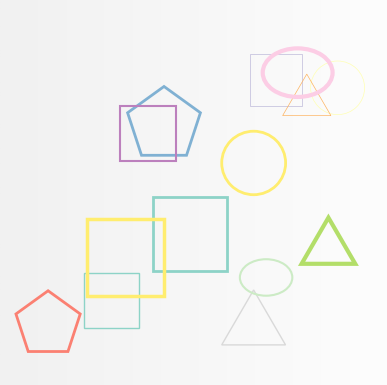[{"shape": "square", "thickness": 1, "radius": 0.35, "center": [0.288, 0.219]}, {"shape": "square", "thickness": 2, "radius": 0.48, "center": [0.491, 0.392]}, {"shape": "circle", "thickness": 0.5, "radius": 0.35, "center": [0.871, 0.772]}, {"shape": "square", "thickness": 0.5, "radius": 0.34, "center": [0.713, 0.792]}, {"shape": "pentagon", "thickness": 2, "radius": 0.44, "center": [0.124, 0.158]}, {"shape": "pentagon", "thickness": 2, "radius": 0.49, "center": [0.423, 0.677]}, {"shape": "triangle", "thickness": 0.5, "radius": 0.36, "center": [0.792, 0.736]}, {"shape": "triangle", "thickness": 3, "radius": 0.4, "center": [0.848, 0.355]}, {"shape": "oval", "thickness": 3, "radius": 0.45, "center": [0.768, 0.811]}, {"shape": "triangle", "thickness": 1, "radius": 0.48, "center": [0.654, 0.152]}, {"shape": "square", "thickness": 1.5, "radius": 0.36, "center": [0.382, 0.653]}, {"shape": "oval", "thickness": 1.5, "radius": 0.34, "center": [0.687, 0.279]}, {"shape": "square", "thickness": 2.5, "radius": 0.5, "center": [0.323, 0.331]}, {"shape": "circle", "thickness": 2, "radius": 0.41, "center": [0.655, 0.577]}]